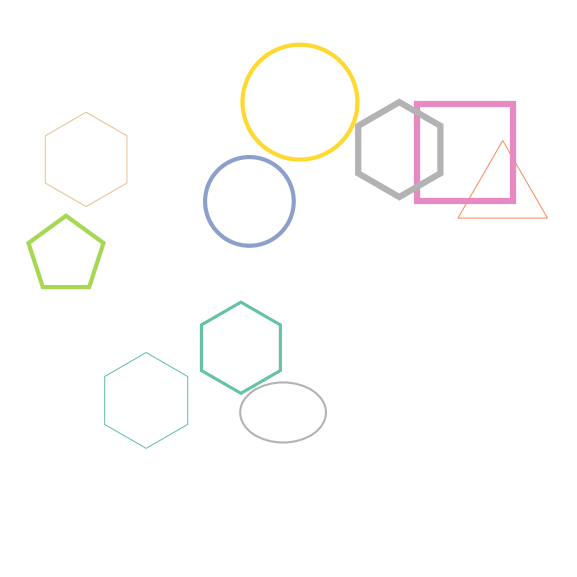[{"shape": "hexagon", "thickness": 0.5, "radius": 0.41, "center": [0.253, 0.306]}, {"shape": "hexagon", "thickness": 1.5, "radius": 0.39, "center": [0.417, 0.397]}, {"shape": "triangle", "thickness": 0.5, "radius": 0.45, "center": [0.871, 0.666]}, {"shape": "circle", "thickness": 2, "radius": 0.38, "center": [0.432, 0.65]}, {"shape": "square", "thickness": 3, "radius": 0.42, "center": [0.805, 0.735]}, {"shape": "pentagon", "thickness": 2, "radius": 0.34, "center": [0.114, 0.557]}, {"shape": "circle", "thickness": 2, "radius": 0.5, "center": [0.519, 0.822]}, {"shape": "hexagon", "thickness": 0.5, "radius": 0.41, "center": [0.149, 0.723]}, {"shape": "hexagon", "thickness": 3, "radius": 0.41, "center": [0.691, 0.74]}, {"shape": "oval", "thickness": 1, "radius": 0.37, "center": [0.49, 0.285]}]